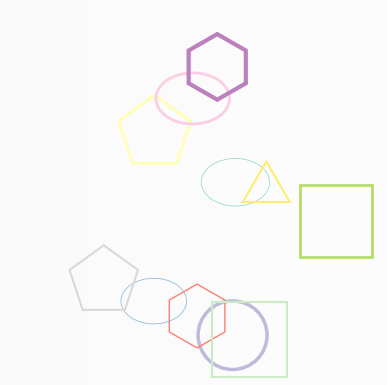[{"shape": "oval", "thickness": 0.5, "radius": 0.44, "center": [0.608, 0.527]}, {"shape": "pentagon", "thickness": 2, "radius": 0.49, "center": [0.399, 0.655]}, {"shape": "circle", "thickness": 2.5, "radius": 0.44, "center": [0.6, 0.129]}, {"shape": "hexagon", "thickness": 1, "radius": 0.41, "center": [0.509, 0.179]}, {"shape": "oval", "thickness": 0.5, "radius": 0.42, "center": [0.397, 0.218]}, {"shape": "square", "thickness": 2, "radius": 0.47, "center": [0.867, 0.426]}, {"shape": "oval", "thickness": 2, "radius": 0.47, "center": [0.497, 0.744]}, {"shape": "pentagon", "thickness": 1.5, "radius": 0.46, "center": [0.268, 0.27]}, {"shape": "hexagon", "thickness": 3, "radius": 0.43, "center": [0.561, 0.826]}, {"shape": "square", "thickness": 1.5, "radius": 0.48, "center": [0.643, 0.118]}, {"shape": "triangle", "thickness": 1.5, "radius": 0.35, "center": [0.687, 0.51]}]